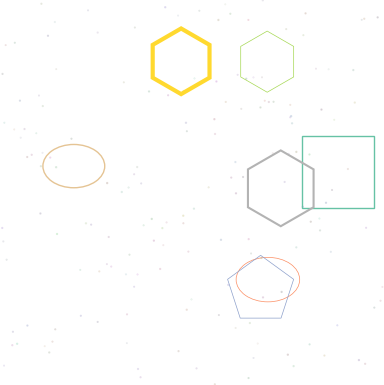[{"shape": "square", "thickness": 1, "radius": 0.47, "center": [0.877, 0.553]}, {"shape": "oval", "thickness": 0.5, "radius": 0.41, "center": [0.696, 0.274]}, {"shape": "pentagon", "thickness": 0.5, "radius": 0.45, "center": [0.677, 0.247]}, {"shape": "hexagon", "thickness": 0.5, "radius": 0.4, "center": [0.694, 0.84]}, {"shape": "hexagon", "thickness": 3, "radius": 0.43, "center": [0.47, 0.841]}, {"shape": "oval", "thickness": 1, "radius": 0.4, "center": [0.192, 0.569]}, {"shape": "hexagon", "thickness": 1.5, "radius": 0.49, "center": [0.729, 0.511]}]